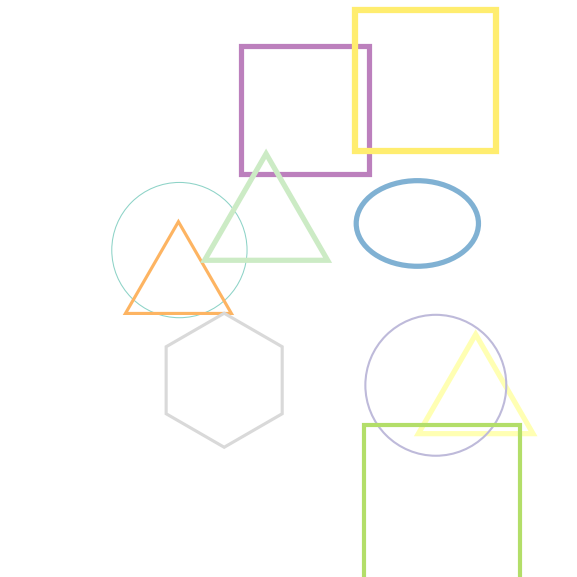[{"shape": "circle", "thickness": 0.5, "radius": 0.59, "center": [0.311, 0.566]}, {"shape": "triangle", "thickness": 2.5, "radius": 0.57, "center": [0.824, 0.306]}, {"shape": "circle", "thickness": 1, "radius": 0.61, "center": [0.755, 0.332]}, {"shape": "oval", "thickness": 2.5, "radius": 0.53, "center": [0.723, 0.612]}, {"shape": "triangle", "thickness": 1.5, "radius": 0.53, "center": [0.309, 0.509]}, {"shape": "square", "thickness": 2, "radius": 0.68, "center": [0.765, 0.128]}, {"shape": "hexagon", "thickness": 1.5, "radius": 0.58, "center": [0.388, 0.341]}, {"shape": "square", "thickness": 2.5, "radius": 0.56, "center": [0.528, 0.809]}, {"shape": "triangle", "thickness": 2.5, "radius": 0.61, "center": [0.461, 0.61]}, {"shape": "square", "thickness": 3, "radius": 0.61, "center": [0.737, 0.86]}]